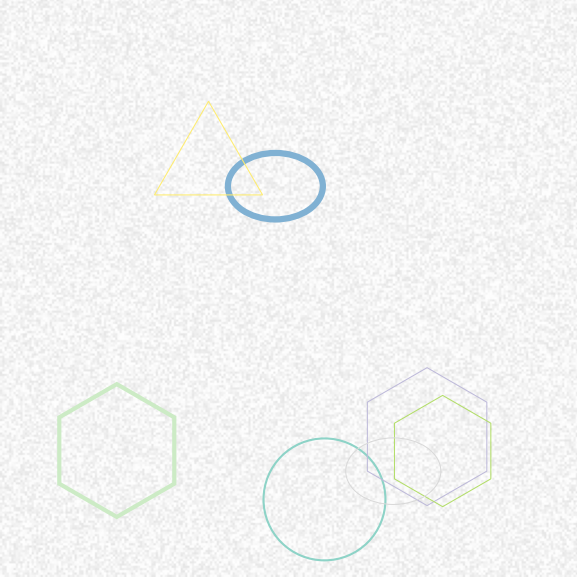[{"shape": "circle", "thickness": 1, "radius": 0.53, "center": [0.562, 0.134]}, {"shape": "hexagon", "thickness": 0.5, "radius": 0.6, "center": [0.74, 0.243]}, {"shape": "oval", "thickness": 3, "radius": 0.41, "center": [0.477, 0.677]}, {"shape": "hexagon", "thickness": 0.5, "radius": 0.48, "center": [0.766, 0.218]}, {"shape": "oval", "thickness": 0.5, "radius": 0.41, "center": [0.681, 0.183]}, {"shape": "hexagon", "thickness": 2, "radius": 0.57, "center": [0.202, 0.219]}, {"shape": "triangle", "thickness": 0.5, "radius": 0.54, "center": [0.361, 0.716]}]